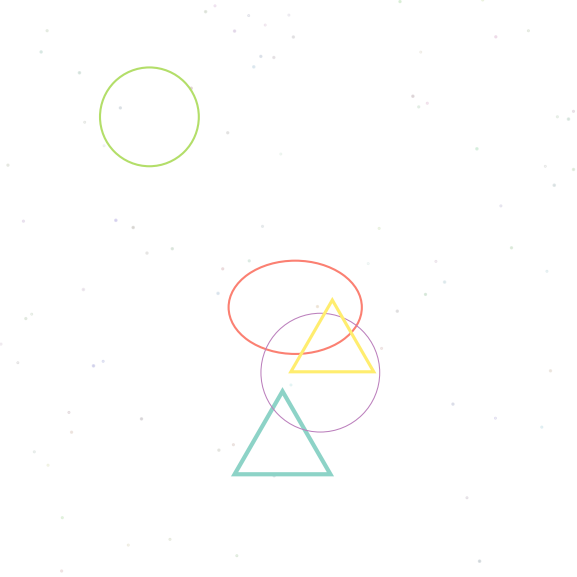[{"shape": "triangle", "thickness": 2, "radius": 0.48, "center": [0.489, 0.226]}, {"shape": "oval", "thickness": 1, "radius": 0.58, "center": [0.511, 0.467]}, {"shape": "circle", "thickness": 1, "radius": 0.43, "center": [0.259, 0.797]}, {"shape": "circle", "thickness": 0.5, "radius": 0.51, "center": [0.555, 0.354]}, {"shape": "triangle", "thickness": 1.5, "radius": 0.41, "center": [0.575, 0.397]}]